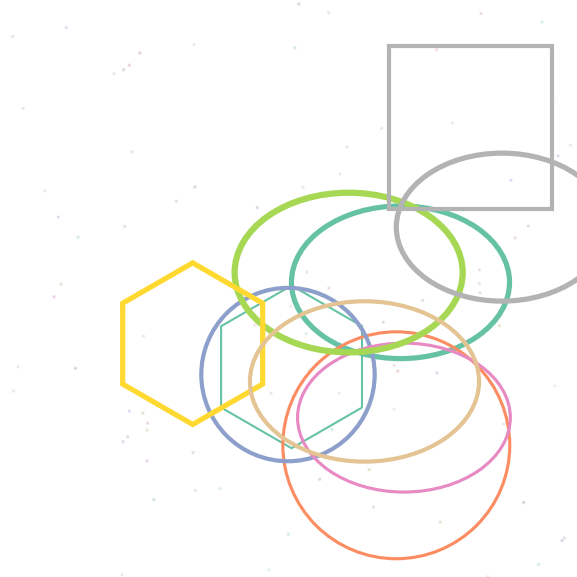[{"shape": "hexagon", "thickness": 1, "radius": 0.7, "center": [0.505, 0.364]}, {"shape": "oval", "thickness": 2.5, "radius": 0.94, "center": [0.694, 0.51]}, {"shape": "circle", "thickness": 1.5, "radius": 0.98, "center": [0.686, 0.228]}, {"shape": "circle", "thickness": 2, "radius": 0.75, "center": [0.499, 0.351]}, {"shape": "oval", "thickness": 1.5, "radius": 0.92, "center": [0.699, 0.276]}, {"shape": "oval", "thickness": 3, "radius": 0.99, "center": [0.604, 0.527]}, {"shape": "hexagon", "thickness": 2.5, "radius": 0.7, "center": [0.334, 0.404]}, {"shape": "oval", "thickness": 2, "radius": 0.99, "center": [0.631, 0.339]}, {"shape": "oval", "thickness": 2.5, "radius": 0.92, "center": [0.869, 0.606]}, {"shape": "square", "thickness": 2, "radius": 0.71, "center": [0.815, 0.778]}]